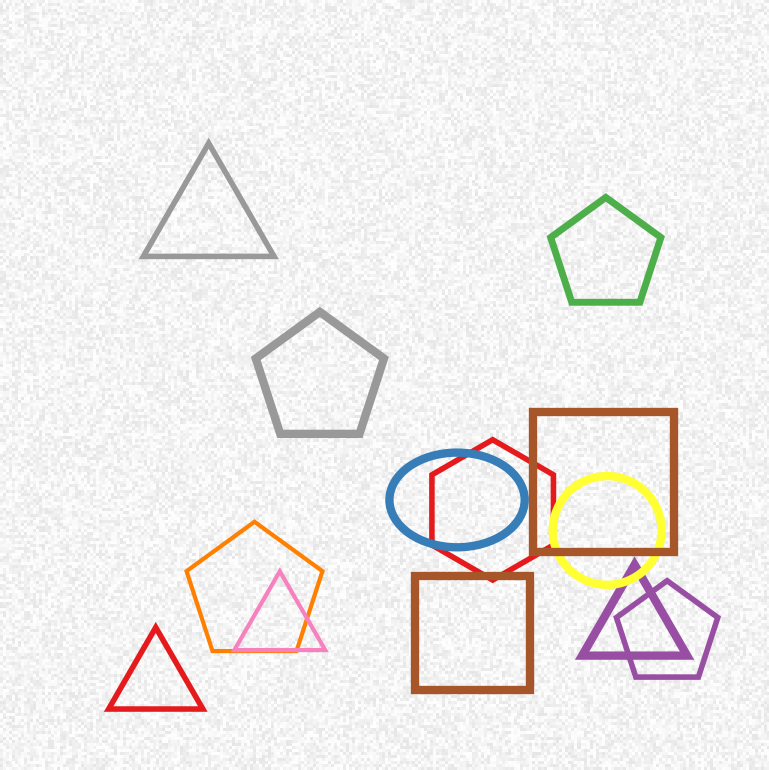[{"shape": "triangle", "thickness": 2, "radius": 0.35, "center": [0.202, 0.115]}, {"shape": "hexagon", "thickness": 2, "radius": 0.46, "center": [0.64, 0.338]}, {"shape": "oval", "thickness": 3, "radius": 0.44, "center": [0.594, 0.351]}, {"shape": "pentagon", "thickness": 2.5, "radius": 0.38, "center": [0.787, 0.668]}, {"shape": "triangle", "thickness": 3, "radius": 0.39, "center": [0.824, 0.188]}, {"shape": "pentagon", "thickness": 2, "radius": 0.35, "center": [0.866, 0.177]}, {"shape": "pentagon", "thickness": 1.5, "radius": 0.46, "center": [0.331, 0.23]}, {"shape": "circle", "thickness": 3, "radius": 0.35, "center": [0.789, 0.311]}, {"shape": "square", "thickness": 3, "radius": 0.46, "center": [0.784, 0.374]}, {"shape": "square", "thickness": 3, "radius": 0.37, "center": [0.613, 0.178]}, {"shape": "triangle", "thickness": 1.5, "radius": 0.34, "center": [0.363, 0.19]}, {"shape": "pentagon", "thickness": 3, "radius": 0.44, "center": [0.415, 0.507]}, {"shape": "triangle", "thickness": 2, "radius": 0.49, "center": [0.271, 0.716]}]